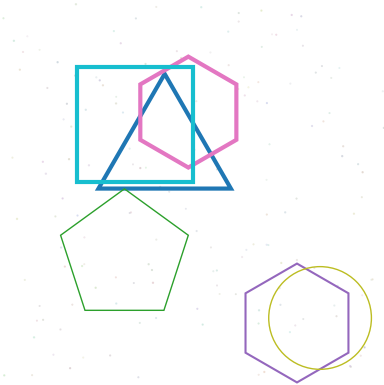[{"shape": "triangle", "thickness": 3, "radius": 0.99, "center": [0.428, 0.609]}, {"shape": "pentagon", "thickness": 1, "radius": 0.87, "center": [0.323, 0.335]}, {"shape": "hexagon", "thickness": 1.5, "radius": 0.77, "center": [0.771, 0.161]}, {"shape": "hexagon", "thickness": 3, "radius": 0.72, "center": [0.489, 0.709]}, {"shape": "circle", "thickness": 1, "radius": 0.67, "center": [0.831, 0.174]}, {"shape": "square", "thickness": 3, "radius": 0.75, "center": [0.351, 0.677]}]